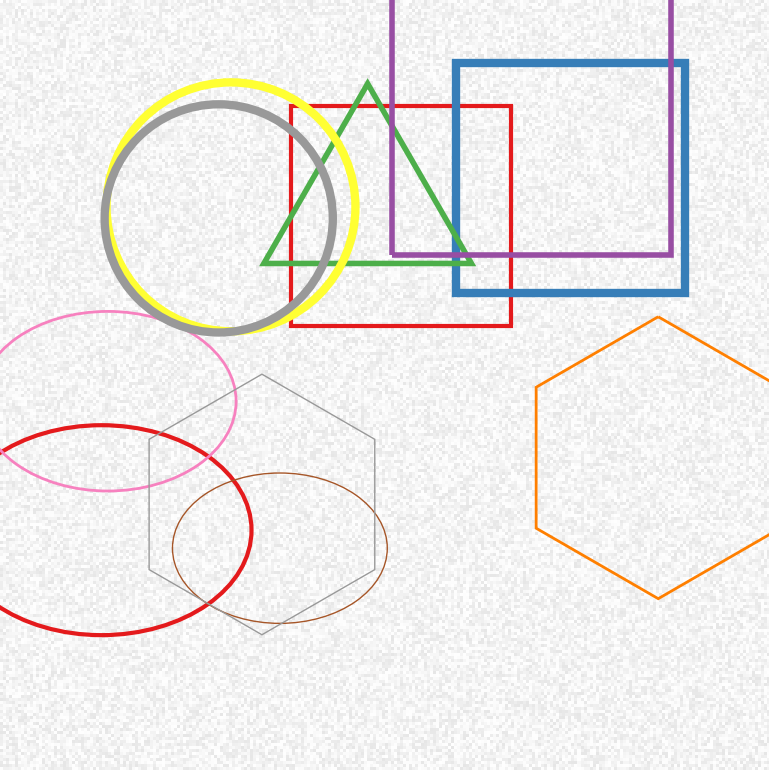[{"shape": "square", "thickness": 1.5, "radius": 0.71, "center": [0.521, 0.719]}, {"shape": "oval", "thickness": 1.5, "radius": 0.97, "center": [0.132, 0.311]}, {"shape": "square", "thickness": 3, "radius": 0.74, "center": [0.741, 0.769]}, {"shape": "triangle", "thickness": 2, "radius": 0.78, "center": [0.477, 0.736]}, {"shape": "square", "thickness": 2, "radius": 0.91, "center": [0.69, 0.849]}, {"shape": "hexagon", "thickness": 1, "radius": 0.92, "center": [0.855, 0.406]}, {"shape": "circle", "thickness": 3, "radius": 0.81, "center": [0.3, 0.731]}, {"shape": "oval", "thickness": 0.5, "radius": 0.7, "center": [0.363, 0.288]}, {"shape": "oval", "thickness": 1, "radius": 0.83, "center": [0.14, 0.479]}, {"shape": "hexagon", "thickness": 0.5, "radius": 0.85, "center": [0.34, 0.345]}, {"shape": "circle", "thickness": 3, "radius": 0.74, "center": [0.284, 0.716]}]